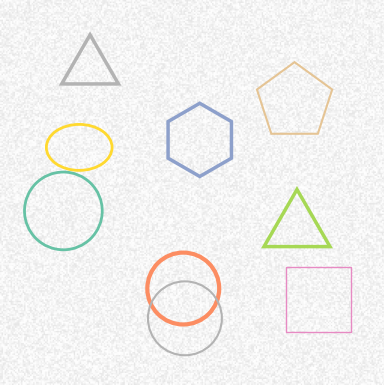[{"shape": "circle", "thickness": 2, "radius": 0.5, "center": [0.165, 0.452]}, {"shape": "circle", "thickness": 3, "radius": 0.47, "center": [0.476, 0.251]}, {"shape": "hexagon", "thickness": 2.5, "radius": 0.48, "center": [0.519, 0.637]}, {"shape": "square", "thickness": 1, "radius": 0.42, "center": [0.828, 0.223]}, {"shape": "triangle", "thickness": 2.5, "radius": 0.49, "center": [0.771, 0.409]}, {"shape": "oval", "thickness": 2, "radius": 0.43, "center": [0.206, 0.617]}, {"shape": "pentagon", "thickness": 1.5, "radius": 0.51, "center": [0.765, 0.736]}, {"shape": "triangle", "thickness": 2.5, "radius": 0.43, "center": [0.234, 0.825]}, {"shape": "circle", "thickness": 1.5, "radius": 0.48, "center": [0.48, 0.173]}]